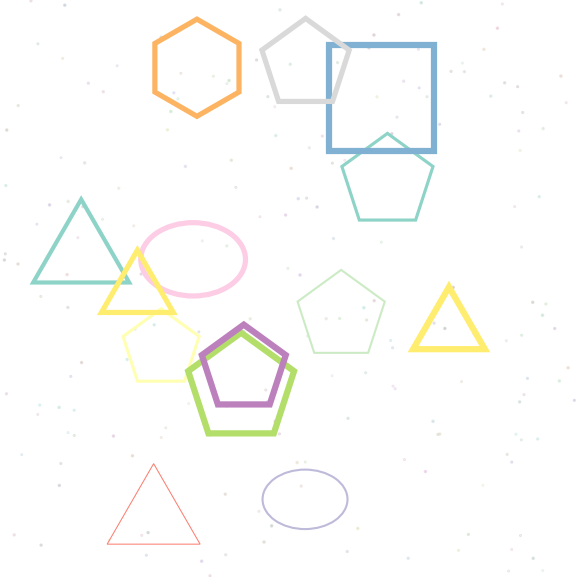[{"shape": "triangle", "thickness": 2, "radius": 0.48, "center": [0.141, 0.558]}, {"shape": "pentagon", "thickness": 1.5, "radius": 0.41, "center": [0.671, 0.685]}, {"shape": "pentagon", "thickness": 1.5, "radius": 0.35, "center": [0.279, 0.395]}, {"shape": "oval", "thickness": 1, "radius": 0.37, "center": [0.528, 0.134]}, {"shape": "triangle", "thickness": 0.5, "radius": 0.46, "center": [0.266, 0.103]}, {"shape": "square", "thickness": 3, "radius": 0.46, "center": [0.661, 0.829]}, {"shape": "hexagon", "thickness": 2.5, "radius": 0.42, "center": [0.341, 0.882]}, {"shape": "pentagon", "thickness": 3, "radius": 0.48, "center": [0.418, 0.327]}, {"shape": "oval", "thickness": 2.5, "radius": 0.45, "center": [0.334, 0.55]}, {"shape": "pentagon", "thickness": 2.5, "radius": 0.4, "center": [0.529, 0.888]}, {"shape": "pentagon", "thickness": 3, "radius": 0.38, "center": [0.422, 0.361]}, {"shape": "pentagon", "thickness": 1, "radius": 0.4, "center": [0.591, 0.452]}, {"shape": "triangle", "thickness": 2.5, "radius": 0.36, "center": [0.238, 0.494]}, {"shape": "triangle", "thickness": 3, "radius": 0.36, "center": [0.777, 0.43]}]